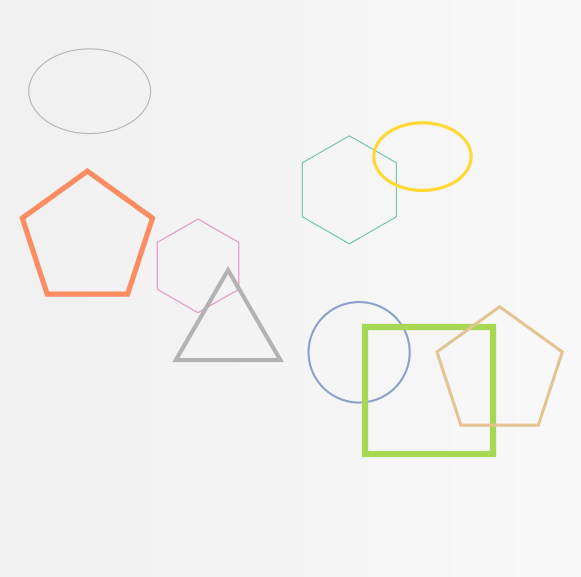[{"shape": "hexagon", "thickness": 0.5, "radius": 0.47, "center": [0.601, 0.67]}, {"shape": "pentagon", "thickness": 2.5, "radius": 0.59, "center": [0.15, 0.585]}, {"shape": "circle", "thickness": 1, "radius": 0.44, "center": [0.618, 0.389]}, {"shape": "hexagon", "thickness": 0.5, "radius": 0.41, "center": [0.341, 0.539]}, {"shape": "square", "thickness": 3, "radius": 0.55, "center": [0.738, 0.323]}, {"shape": "oval", "thickness": 1.5, "radius": 0.42, "center": [0.727, 0.728]}, {"shape": "pentagon", "thickness": 1.5, "radius": 0.57, "center": [0.86, 0.355]}, {"shape": "triangle", "thickness": 2, "radius": 0.52, "center": [0.392, 0.428]}, {"shape": "oval", "thickness": 0.5, "radius": 0.52, "center": [0.154, 0.841]}]